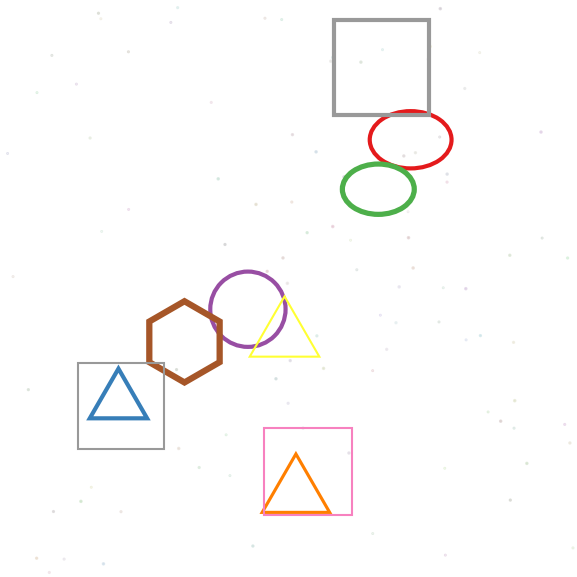[{"shape": "oval", "thickness": 2, "radius": 0.35, "center": [0.711, 0.757]}, {"shape": "triangle", "thickness": 2, "radius": 0.29, "center": [0.205, 0.303]}, {"shape": "oval", "thickness": 2.5, "radius": 0.31, "center": [0.655, 0.672]}, {"shape": "circle", "thickness": 2, "radius": 0.33, "center": [0.429, 0.464]}, {"shape": "triangle", "thickness": 1.5, "radius": 0.34, "center": [0.512, 0.146]}, {"shape": "triangle", "thickness": 1, "radius": 0.35, "center": [0.493, 0.416]}, {"shape": "hexagon", "thickness": 3, "radius": 0.35, "center": [0.319, 0.407]}, {"shape": "square", "thickness": 1, "radius": 0.38, "center": [0.533, 0.183]}, {"shape": "square", "thickness": 1, "radius": 0.37, "center": [0.209, 0.296]}, {"shape": "square", "thickness": 2, "radius": 0.41, "center": [0.66, 0.882]}]